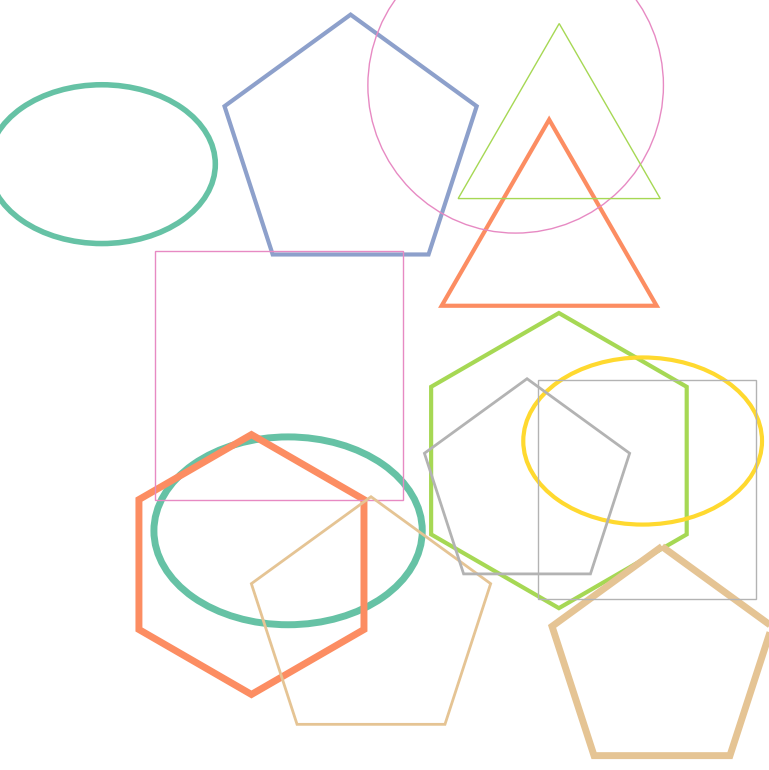[{"shape": "oval", "thickness": 2, "radius": 0.74, "center": [0.132, 0.787]}, {"shape": "oval", "thickness": 2.5, "radius": 0.87, "center": [0.374, 0.311]}, {"shape": "hexagon", "thickness": 2.5, "radius": 0.84, "center": [0.327, 0.267]}, {"shape": "triangle", "thickness": 1.5, "radius": 0.81, "center": [0.713, 0.683]}, {"shape": "pentagon", "thickness": 1.5, "radius": 0.86, "center": [0.455, 0.809]}, {"shape": "square", "thickness": 0.5, "radius": 0.81, "center": [0.362, 0.512]}, {"shape": "circle", "thickness": 0.5, "radius": 0.96, "center": [0.67, 0.889]}, {"shape": "hexagon", "thickness": 1.5, "radius": 0.96, "center": [0.726, 0.402]}, {"shape": "triangle", "thickness": 0.5, "radius": 0.76, "center": [0.726, 0.818]}, {"shape": "oval", "thickness": 1.5, "radius": 0.78, "center": [0.835, 0.427]}, {"shape": "pentagon", "thickness": 1, "radius": 0.82, "center": [0.482, 0.191]}, {"shape": "pentagon", "thickness": 2.5, "radius": 0.75, "center": [0.86, 0.14]}, {"shape": "pentagon", "thickness": 1, "radius": 0.7, "center": [0.684, 0.368]}, {"shape": "square", "thickness": 0.5, "radius": 0.71, "center": [0.841, 0.364]}]